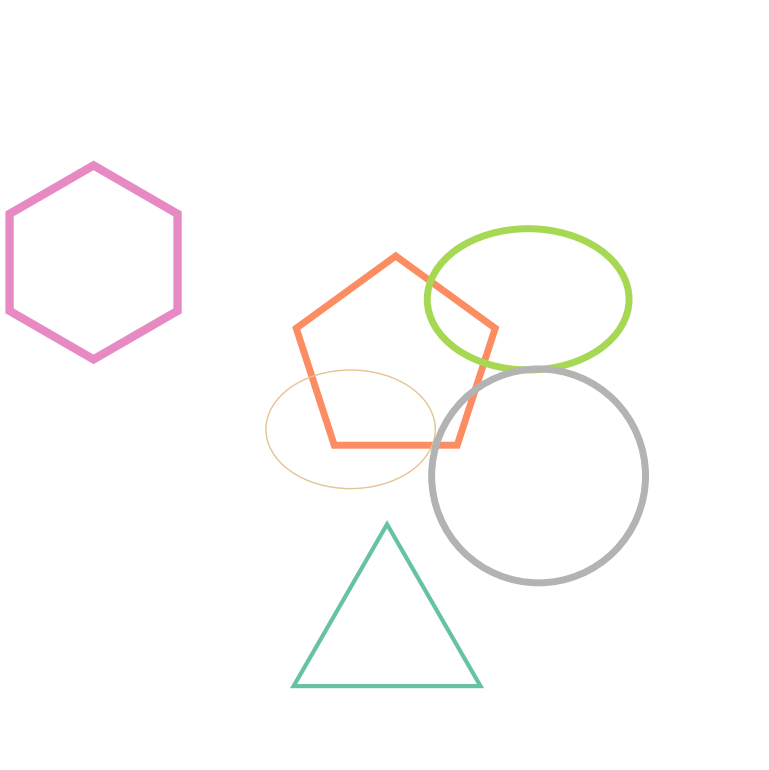[{"shape": "triangle", "thickness": 1.5, "radius": 0.7, "center": [0.503, 0.179]}, {"shape": "pentagon", "thickness": 2.5, "radius": 0.68, "center": [0.514, 0.532]}, {"shape": "hexagon", "thickness": 3, "radius": 0.63, "center": [0.121, 0.659]}, {"shape": "oval", "thickness": 2.5, "radius": 0.66, "center": [0.686, 0.611]}, {"shape": "oval", "thickness": 0.5, "radius": 0.55, "center": [0.455, 0.442]}, {"shape": "circle", "thickness": 2.5, "radius": 0.69, "center": [0.699, 0.382]}]